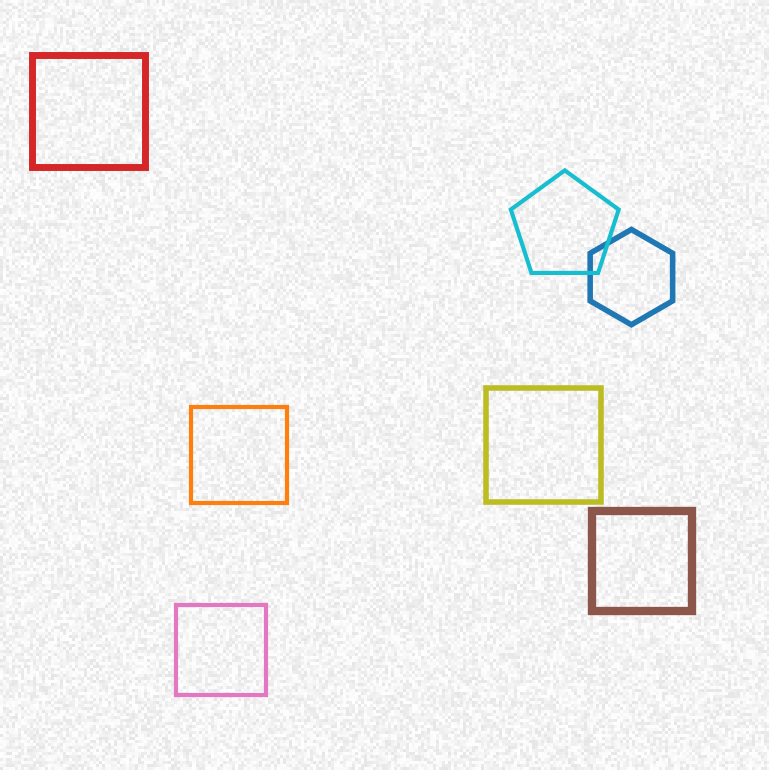[{"shape": "hexagon", "thickness": 2, "radius": 0.31, "center": [0.82, 0.64]}, {"shape": "square", "thickness": 1.5, "radius": 0.31, "center": [0.31, 0.409]}, {"shape": "square", "thickness": 2.5, "radius": 0.36, "center": [0.115, 0.856]}, {"shape": "square", "thickness": 3, "radius": 0.32, "center": [0.833, 0.271]}, {"shape": "square", "thickness": 1.5, "radius": 0.29, "center": [0.287, 0.156]}, {"shape": "square", "thickness": 2, "radius": 0.37, "center": [0.706, 0.422]}, {"shape": "pentagon", "thickness": 1.5, "radius": 0.37, "center": [0.733, 0.705]}]